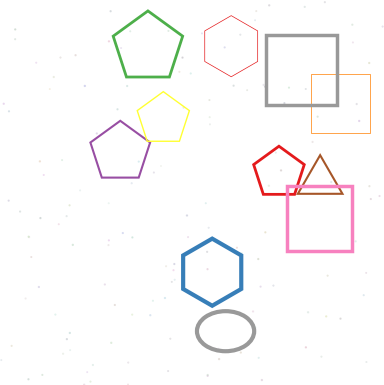[{"shape": "pentagon", "thickness": 2, "radius": 0.35, "center": [0.725, 0.551]}, {"shape": "hexagon", "thickness": 0.5, "radius": 0.4, "center": [0.601, 0.88]}, {"shape": "hexagon", "thickness": 3, "radius": 0.44, "center": [0.551, 0.293]}, {"shape": "pentagon", "thickness": 2, "radius": 0.47, "center": [0.384, 0.877]}, {"shape": "pentagon", "thickness": 1.5, "radius": 0.41, "center": [0.312, 0.605]}, {"shape": "square", "thickness": 0.5, "radius": 0.38, "center": [0.884, 0.732]}, {"shape": "pentagon", "thickness": 1, "radius": 0.36, "center": [0.424, 0.691]}, {"shape": "triangle", "thickness": 1.5, "radius": 0.33, "center": [0.832, 0.53]}, {"shape": "square", "thickness": 2.5, "radius": 0.42, "center": [0.831, 0.432]}, {"shape": "oval", "thickness": 3, "radius": 0.37, "center": [0.586, 0.14]}, {"shape": "square", "thickness": 2.5, "radius": 0.46, "center": [0.783, 0.819]}]